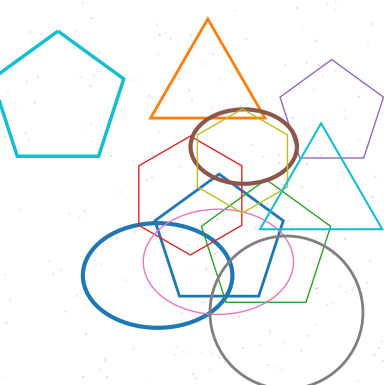[{"shape": "oval", "thickness": 3, "radius": 0.97, "center": [0.409, 0.284]}, {"shape": "pentagon", "thickness": 2, "radius": 0.88, "center": [0.569, 0.373]}, {"shape": "triangle", "thickness": 2, "radius": 0.86, "center": [0.54, 0.779]}, {"shape": "pentagon", "thickness": 1, "radius": 0.88, "center": [0.691, 0.358]}, {"shape": "hexagon", "thickness": 1, "radius": 0.77, "center": [0.494, 0.492]}, {"shape": "pentagon", "thickness": 1, "radius": 0.71, "center": [0.862, 0.704]}, {"shape": "oval", "thickness": 3, "radius": 0.69, "center": [0.633, 0.619]}, {"shape": "oval", "thickness": 1, "radius": 0.98, "center": [0.567, 0.32]}, {"shape": "circle", "thickness": 2, "radius": 0.99, "center": [0.744, 0.188]}, {"shape": "hexagon", "thickness": 1, "radius": 0.68, "center": [0.63, 0.582]}, {"shape": "triangle", "thickness": 1.5, "radius": 0.92, "center": [0.834, 0.496]}, {"shape": "pentagon", "thickness": 2.5, "radius": 0.9, "center": [0.151, 0.74]}]